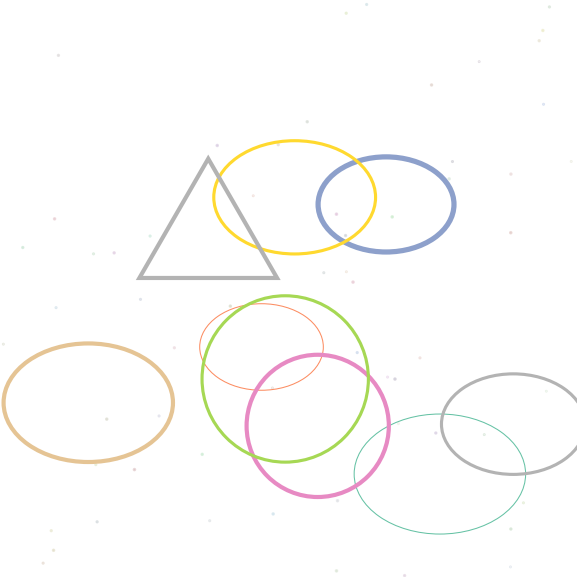[{"shape": "oval", "thickness": 0.5, "radius": 0.74, "center": [0.762, 0.178]}, {"shape": "oval", "thickness": 0.5, "radius": 0.54, "center": [0.453, 0.398]}, {"shape": "oval", "thickness": 2.5, "radius": 0.59, "center": [0.668, 0.645]}, {"shape": "circle", "thickness": 2, "radius": 0.62, "center": [0.55, 0.262]}, {"shape": "circle", "thickness": 1.5, "radius": 0.72, "center": [0.494, 0.343]}, {"shape": "oval", "thickness": 1.5, "radius": 0.7, "center": [0.51, 0.657]}, {"shape": "oval", "thickness": 2, "radius": 0.73, "center": [0.153, 0.302]}, {"shape": "oval", "thickness": 1.5, "radius": 0.62, "center": [0.889, 0.265]}, {"shape": "triangle", "thickness": 2, "radius": 0.69, "center": [0.361, 0.587]}]